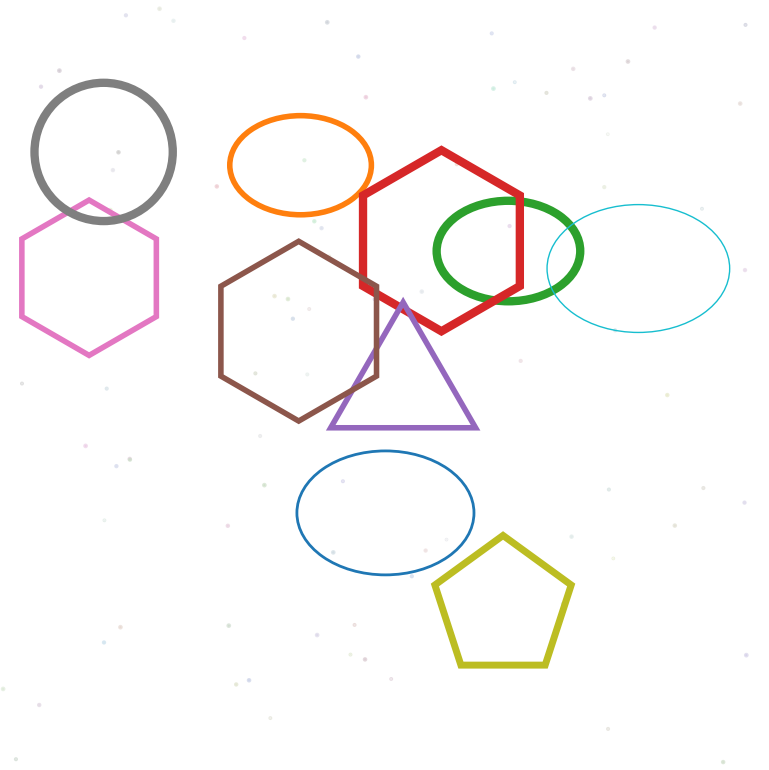[{"shape": "oval", "thickness": 1, "radius": 0.57, "center": [0.501, 0.334]}, {"shape": "oval", "thickness": 2, "radius": 0.46, "center": [0.39, 0.785]}, {"shape": "oval", "thickness": 3, "radius": 0.47, "center": [0.66, 0.674]}, {"shape": "hexagon", "thickness": 3, "radius": 0.59, "center": [0.573, 0.687]}, {"shape": "triangle", "thickness": 2, "radius": 0.54, "center": [0.524, 0.499]}, {"shape": "hexagon", "thickness": 2, "radius": 0.58, "center": [0.388, 0.57]}, {"shape": "hexagon", "thickness": 2, "radius": 0.5, "center": [0.116, 0.639]}, {"shape": "circle", "thickness": 3, "radius": 0.45, "center": [0.135, 0.803]}, {"shape": "pentagon", "thickness": 2.5, "radius": 0.47, "center": [0.653, 0.212]}, {"shape": "oval", "thickness": 0.5, "radius": 0.59, "center": [0.829, 0.651]}]